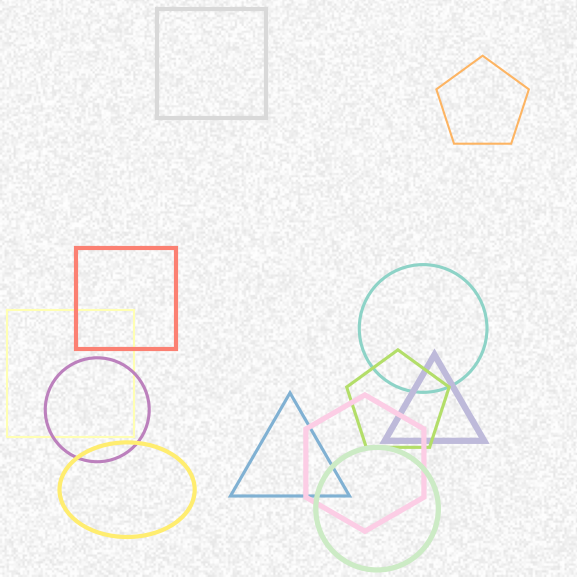[{"shape": "circle", "thickness": 1.5, "radius": 0.55, "center": [0.733, 0.43]}, {"shape": "square", "thickness": 1, "radius": 0.55, "center": [0.123, 0.352]}, {"shape": "triangle", "thickness": 3, "radius": 0.5, "center": [0.752, 0.286]}, {"shape": "square", "thickness": 2, "radius": 0.44, "center": [0.218, 0.483]}, {"shape": "triangle", "thickness": 1.5, "radius": 0.6, "center": [0.502, 0.2]}, {"shape": "pentagon", "thickness": 1, "radius": 0.42, "center": [0.836, 0.818]}, {"shape": "pentagon", "thickness": 1.5, "radius": 0.47, "center": [0.689, 0.3]}, {"shape": "hexagon", "thickness": 2.5, "radius": 0.59, "center": [0.632, 0.197]}, {"shape": "square", "thickness": 2, "radius": 0.47, "center": [0.366, 0.889]}, {"shape": "circle", "thickness": 1.5, "radius": 0.45, "center": [0.168, 0.29]}, {"shape": "circle", "thickness": 2.5, "radius": 0.53, "center": [0.653, 0.118]}, {"shape": "oval", "thickness": 2, "radius": 0.59, "center": [0.22, 0.151]}]